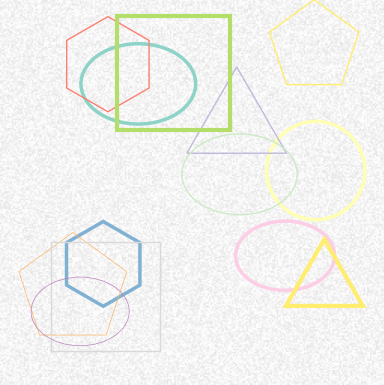[{"shape": "oval", "thickness": 2.5, "radius": 0.74, "center": [0.359, 0.782]}, {"shape": "circle", "thickness": 2.5, "radius": 0.64, "center": [0.82, 0.557]}, {"shape": "triangle", "thickness": 1, "radius": 0.75, "center": [0.615, 0.677]}, {"shape": "hexagon", "thickness": 1, "radius": 0.62, "center": [0.28, 0.833]}, {"shape": "hexagon", "thickness": 2.5, "radius": 0.55, "center": [0.268, 0.315]}, {"shape": "pentagon", "thickness": 0.5, "radius": 0.74, "center": [0.189, 0.249]}, {"shape": "square", "thickness": 3, "radius": 0.74, "center": [0.451, 0.81]}, {"shape": "oval", "thickness": 2.5, "radius": 0.64, "center": [0.74, 0.336]}, {"shape": "square", "thickness": 1, "radius": 0.7, "center": [0.274, 0.23]}, {"shape": "oval", "thickness": 0.5, "radius": 0.64, "center": [0.208, 0.191]}, {"shape": "oval", "thickness": 1, "radius": 0.75, "center": [0.622, 0.547]}, {"shape": "pentagon", "thickness": 1, "radius": 0.61, "center": [0.816, 0.879]}, {"shape": "triangle", "thickness": 3, "radius": 0.58, "center": [0.842, 0.263]}]